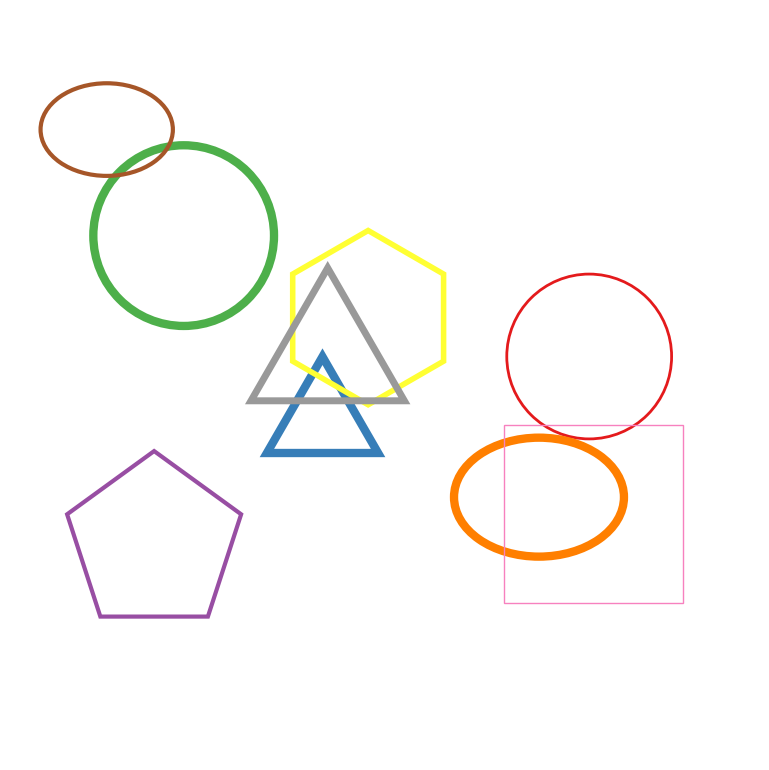[{"shape": "circle", "thickness": 1, "radius": 0.54, "center": [0.765, 0.537]}, {"shape": "triangle", "thickness": 3, "radius": 0.42, "center": [0.419, 0.453]}, {"shape": "circle", "thickness": 3, "radius": 0.59, "center": [0.239, 0.694]}, {"shape": "pentagon", "thickness": 1.5, "radius": 0.59, "center": [0.2, 0.295]}, {"shape": "oval", "thickness": 3, "radius": 0.55, "center": [0.7, 0.354]}, {"shape": "hexagon", "thickness": 2, "radius": 0.57, "center": [0.478, 0.587]}, {"shape": "oval", "thickness": 1.5, "radius": 0.43, "center": [0.139, 0.832]}, {"shape": "square", "thickness": 0.5, "radius": 0.58, "center": [0.771, 0.332]}, {"shape": "triangle", "thickness": 2.5, "radius": 0.58, "center": [0.426, 0.537]}]